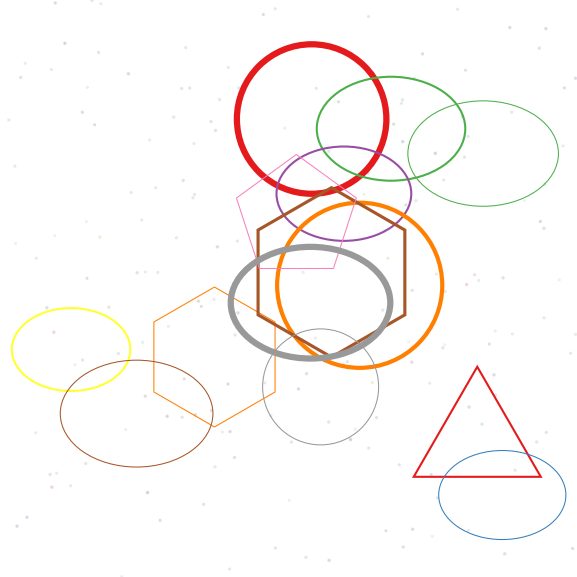[{"shape": "triangle", "thickness": 1, "radius": 0.64, "center": [0.826, 0.237]}, {"shape": "circle", "thickness": 3, "radius": 0.65, "center": [0.54, 0.793]}, {"shape": "oval", "thickness": 0.5, "radius": 0.55, "center": [0.87, 0.142]}, {"shape": "oval", "thickness": 1, "radius": 0.64, "center": [0.677, 0.776]}, {"shape": "oval", "thickness": 0.5, "radius": 0.65, "center": [0.837, 0.733]}, {"shape": "oval", "thickness": 1, "radius": 0.58, "center": [0.595, 0.664]}, {"shape": "hexagon", "thickness": 0.5, "radius": 0.61, "center": [0.371, 0.381]}, {"shape": "circle", "thickness": 2, "radius": 0.71, "center": [0.623, 0.505]}, {"shape": "oval", "thickness": 1, "radius": 0.51, "center": [0.123, 0.394]}, {"shape": "oval", "thickness": 0.5, "radius": 0.66, "center": [0.237, 0.283]}, {"shape": "hexagon", "thickness": 1.5, "radius": 0.73, "center": [0.574, 0.527]}, {"shape": "pentagon", "thickness": 0.5, "radius": 0.55, "center": [0.513, 0.623]}, {"shape": "oval", "thickness": 3, "radius": 0.69, "center": [0.538, 0.475]}, {"shape": "circle", "thickness": 0.5, "radius": 0.5, "center": [0.555, 0.329]}]